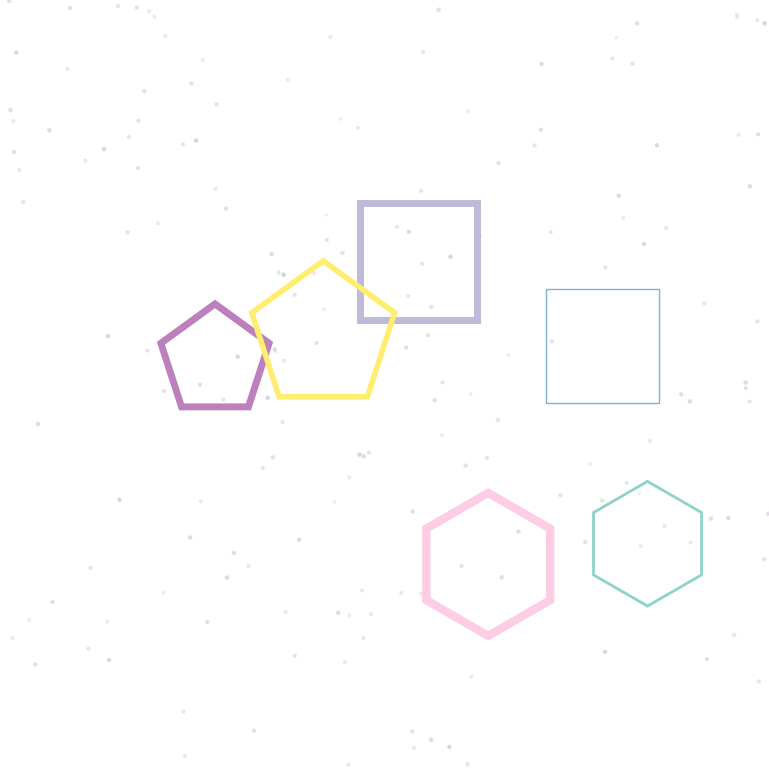[{"shape": "hexagon", "thickness": 1, "radius": 0.4, "center": [0.841, 0.294]}, {"shape": "square", "thickness": 2.5, "radius": 0.38, "center": [0.544, 0.661]}, {"shape": "square", "thickness": 0.5, "radius": 0.37, "center": [0.782, 0.551]}, {"shape": "hexagon", "thickness": 3, "radius": 0.46, "center": [0.634, 0.267]}, {"shape": "pentagon", "thickness": 2.5, "radius": 0.37, "center": [0.279, 0.531]}, {"shape": "pentagon", "thickness": 2, "radius": 0.49, "center": [0.42, 0.564]}]